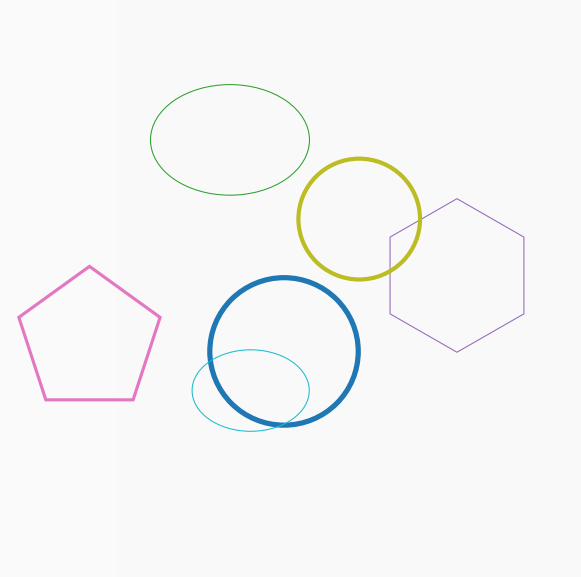[{"shape": "circle", "thickness": 2.5, "radius": 0.64, "center": [0.489, 0.391]}, {"shape": "oval", "thickness": 0.5, "radius": 0.68, "center": [0.396, 0.757]}, {"shape": "hexagon", "thickness": 0.5, "radius": 0.66, "center": [0.786, 0.522]}, {"shape": "pentagon", "thickness": 1.5, "radius": 0.64, "center": [0.154, 0.41]}, {"shape": "circle", "thickness": 2, "radius": 0.52, "center": [0.618, 0.62]}, {"shape": "oval", "thickness": 0.5, "radius": 0.5, "center": [0.431, 0.323]}]